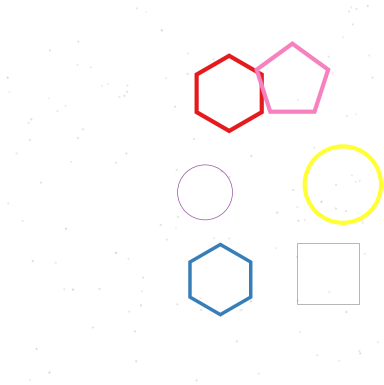[{"shape": "hexagon", "thickness": 3, "radius": 0.49, "center": [0.595, 0.758]}, {"shape": "hexagon", "thickness": 2.5, "radius": 0.46, "center": [0.572, 0.274]}, {"shape": "circle", "thickness": 0.5, "radius": 0.36, "center": [0.533, 0.5]}, {"shape": "circle", "thickness": 3, "radius": 0.5, "center": [0.891, 0.521]}, {"shape": "pentagon", "thickness": 3, "radius": 0.49, "center": [0.759, 0.789]}, {"shape": "square", "thickness": 0.5, "radius": 0.4, "center": [0.852, 0.289]}]